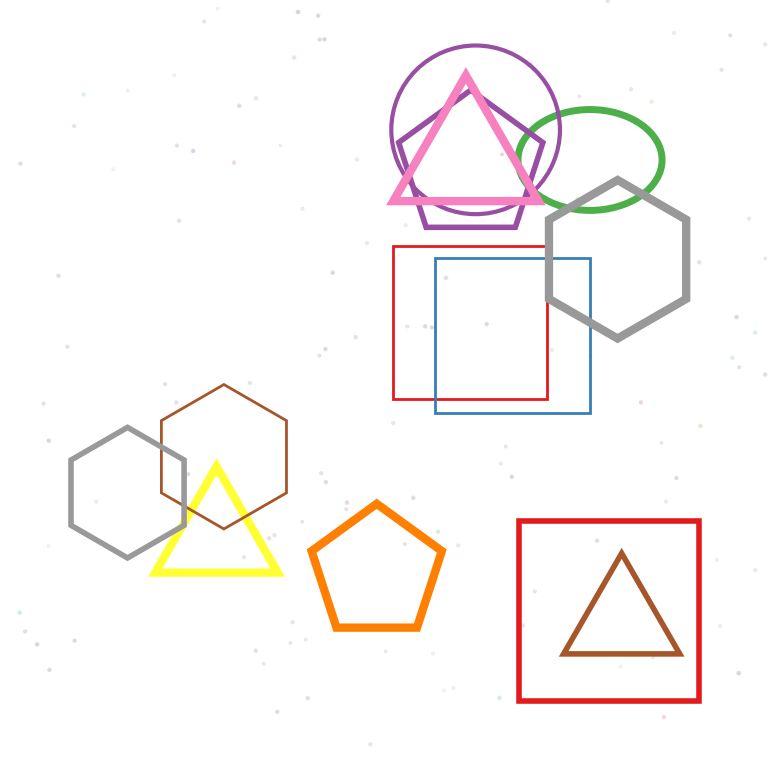[{"shape": "square", "thickness": 1, "radius": 0.5, "center": [0.611, 0.581]}, {"shape": "square", "thickness": 2, "radius": 0.58, "center": [0.791, 0.207]}, {"shape": "square", "thickness": 1, "radius": 0.5, "center": [0.665, 0.564]}, {"shape": "oval", "thickness": 2.5, "radius": 0.47, "center": [0.766, 0.792]}, {"shape": "circle", "thickness": 1.5, "radius": 0.55, "center": [0.618, 0.831]}, {"shape": "pentagon", "thickness": 2, "radius": 0.49, "center": [0.611, 0.784]}, {"shape": "pentagon", "thickness": 3, "radius": 0.44, "center": [0.489, 0.257]}, {"shape": "triangle", "thickness": 3, "radius": 0.46, "center": [0.281, 0.302]}, {"shape": "triangle", "thickness": 2, "radius": 0.44, "center": [0.807, 0.194]}, {"shape": "hexagon", "thickness": 1, "radius": 0.47, "center": [0.291, 0.407]}, {"shape": "triangle", "thickness": 3, "radius": 0.54, "center": [0.605, 0.793]}, {"shape": "hexagon", "thickness": 3, "radius": 0.51, "center": [0.802, 0.663]}, {"shape": "hexagon", "thickness": 2, "radius": 0.42, "center": [0.166, 0.36]}]